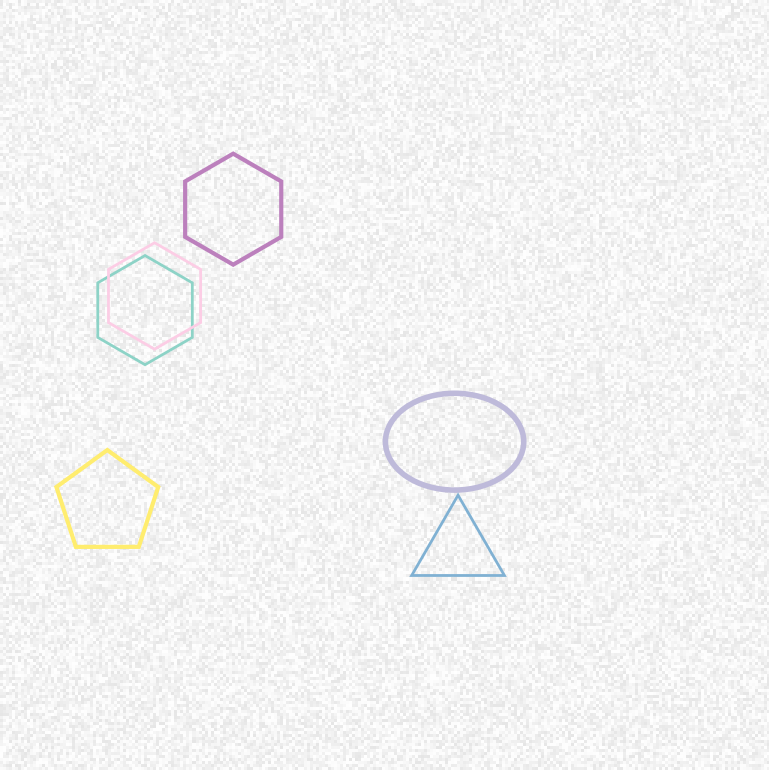[{"shape": "hexagon", "thickness": 1, "radius": 0.35, "center": [0.188, 0.597]}, {"shape": "oval", "thickness": 2, "radius": 0.45, "center": [0.59, 0.426]}, {"shape": "triangle", "thickness": 1, "radius": 0.35, "center": [0.595, 0.287]}, {"shape": "hexagon", "thickness": 1, "radius": 0.35, "center": [0.201, 0.616]}, {"shape": "hexagon", "thickness": 1.5, "radius": 0.36, "center": [0.303, 0.728]}, {"shape": "pentagon", "thickness": 1.5, "radius": 0.35, "center": [0.139, 0.346]}]